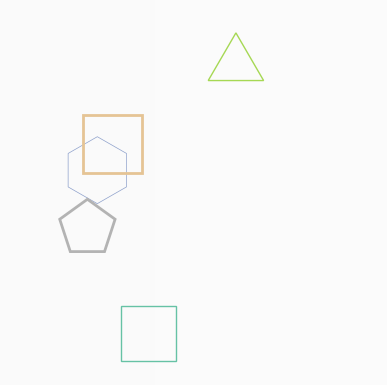[{"shape": "square", "thickness": 1, "radius": 0.36, "center": [0.383, 0.133]}, {"shape": "hexagon", "thickness": 0.5, "radius": 0.43, "center": [0.251, 0.558]}, {"shape": "triangle", "thickness": 1, "radius": 0.41, "center": [0.609, 0.832]}, {"shape": "square", "thickness": 2, "radius": 0.38, "center": [0.29, 0.626]}, {"shape": "pentagon", "thickness": 2, "radius": 0.38, "center": [0.226, 0.407]}]